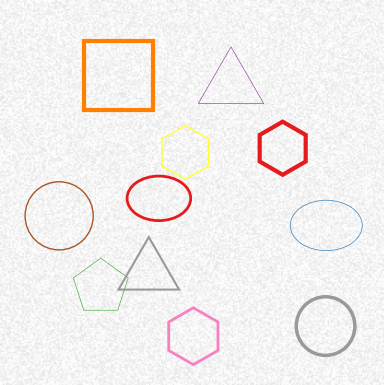[{"shape": "hexagon", "thickness": 3, "radius": 0.34, "center": [0.734, 0.615]}, {"shape": "oval", "thickness": 2, "radius": 0.41, "center": [0.413, 0.485]}, {"shape": "oval", "thickness": 0.5, "radius": 0.47, "center": [0.847, 0.414]}, {"shape": "pentagon", "thickness": 0.5, "radius": 0.37, "center": [0.262, 0.255]}, {"shape": "triangle", "thickness": 0.5, "radius": 0.49, "center": [0.6, 0.78]}, {"shape": "square", "thickness": 3, "radius": 0.45, "center": [0.308, 0.805]}, {"shape": "hexagon", "thickness": 1, "radius": 0.35, "center": [0.481, 0.604]}, {"shape": "circle", "thickness": 1, "radius": 0.44, "center": [0.154, 0.439]}, {"shape": "hexagon", "thickness": 2, "radius": 0.37, "center": [0.502, 0.127]}, {"shape": "circle", "thickness": 2.5, "radius": 0.38, "center": [0.846, 0.153]}, {"shape": "triangle", "thickness": 1.5, "radius": 0.45, "center": [0.386, 0.293]}]